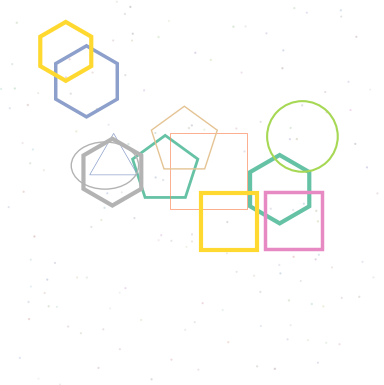[{"shape": "pentagon", "thickness": 2, "radius": 0.45, "center": [0.429, 0.559]}, {"shape": "hexagon", "thickness": 3, "radius": 0.44, "center": [0.726, 0.509]}, {"shape": "square", "thickness": 0.5, "radius": 0.5, "center": [0.541, 0.556]}, {"shape": "triangle", "thickness": 0.5, "radius": 0.36, "center": [0.295, 0.582]}, {"shape": "hexagon", "thickness": 2.5, "radius": 0.46, "center": [0.225, 0.789]}, {"shape": "square", "thickness": 2.5, "radius": 0.37, "center": [0.763, 0.427]}, {"shape": "circle", "thickness": 1.5, "radius": 0.46, "center": [0.786, 0.646]}, {"shape": "square", "thickness": 3, "radius": 0.37, "center": [0.595, 0.424]}, {"shape": "hexagon", "thickness": 3, "radius": 0.38, "center": [0.171, 0.867]}, {"shape": "pentagon", "thickness": 1, "radius": 0.45, "center": [0.479, 0.634]}, {"shape": "hexagon", "thickness": 3, "radius": 0.43, "center": [0.292, 0.553]}, {"shape": "oval", "thickness": 1, "radius": 0.44, "center": [0.273, 0.57]}]